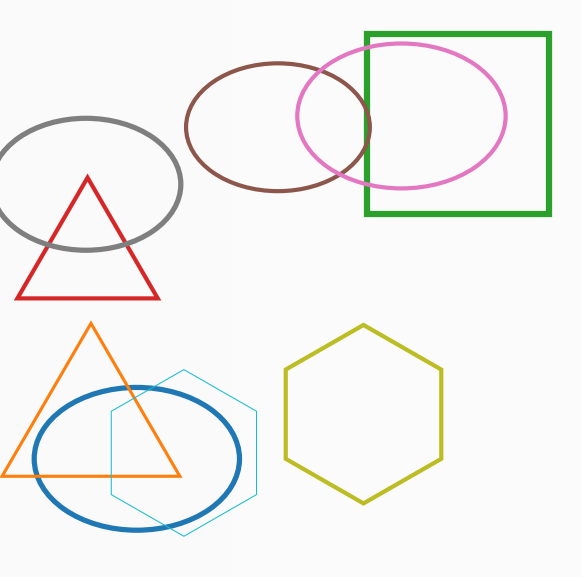[{"shape": "oval", "thickness": 2.5, "radius": 0.88, "center": [0.235, 0.205]}, {"shape": "triangle", "thickness": 1.5, "radius": 0.88, "center": [0.157, 0.263]}, {"shape": "square", "thickness": 3, "radius": 0.78, "center": [0.788, 0.784]}, {"shape": "triangle", "thickness": 2, "radius": 0.7, "center": [0.151, 0.552]}, {"shape": "oval", "thickness": 2, "radius": 0.79, "center": [0.478, 0.779]}, {"shape": "oval", "thickness": 2, "radius": 0.9, "center": [0.691, 0.798]}, {"shape": "oval", "thickness": 2.5, "radius": 0.82, "center": [0.148, 0.68]}, {"shape": "hexagon", "thickness": 2, "radius": 0.77, "center": [0.625, 0.282]}, {"shape": "hexagon", "thickness": 0.5, "radius": 0.72, "center": [0.316, 0.215]}]